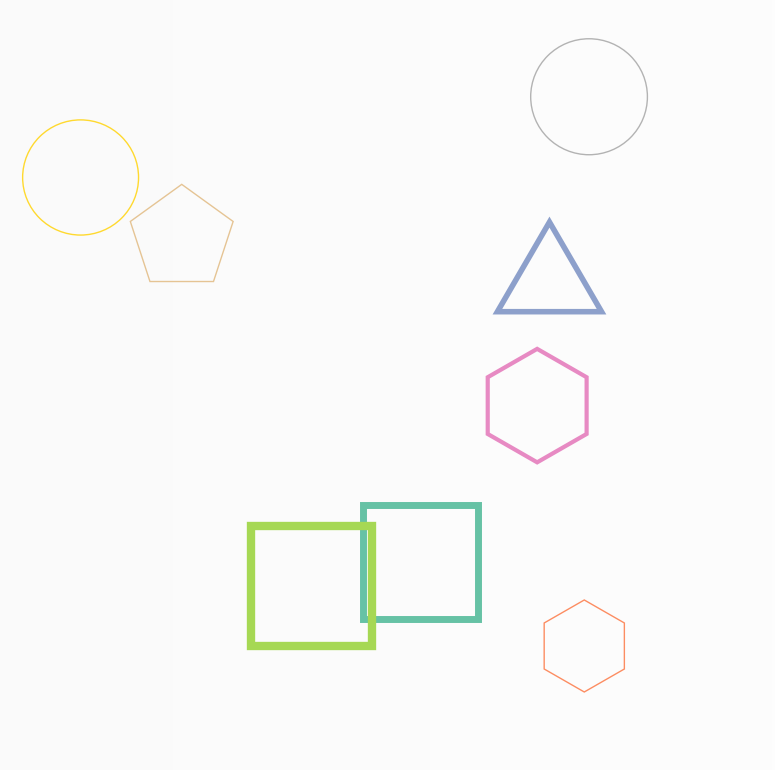[{"shape": "square", "thickness": 2.5, "radius": 0.37, "center": [0.543, 0.27]}, {"shape": "hexagon", "thickness": 0.5, "radius": 0.3, "center": [0.754, 0.161]}, {"shape": "triangle", "thickness": 2, "radius": 0.39, "center": [0.709, 0.634]}, {"shape": "hexagon", "thickness": 1.5, "radius": 0.37, "center": [0.693, 0.473]}, {"shape": "square", "thickness": 3, "radius": 0.39, "center": [0.402, 0.239]}, {"shape": "circle", "thickness": 0.5, "radius": 0.37, "center": [0.104, 0.77]}, {"shape": "pentagon", "thickness": 0.5, "radius": 0.35, "center": [0.234, 0.691]}, {"shape": "circle", "thickness": 0.5, "radius": 0.38, "center": [0.76, 0.874]}]